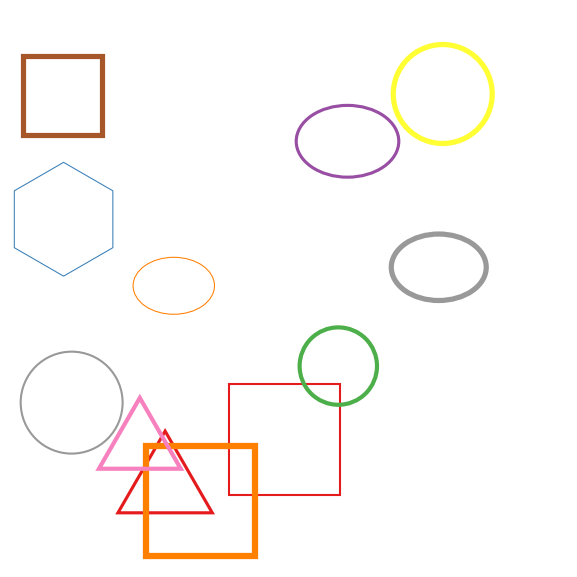[{"shape": "square", "thickness": 1, "radius": 0.48, "center": [0.493, 0.238]}, {"shape": "triangle", "thickness": 1.5, "radius": 0.47, "center": [0.286, 0.158]}, {"shape": "hexagon", "thickness": 0.5, "radius": 0.49, "center": [0.11, 0.619]}, {"shape": "circle", "thickness": 2, "radius": 0.33, "center": [0.586, 0.365]}, {"shape": "oval", "thickness": 1.5, "radius": 0.44, "center": [0.602, 0.754]}, {"shape": "oval", "thickness": 0.5, "radius": 0.35, "center": [0.301, 0.504]}, {"shape": "square", "thickness": 3, "radius": 0.47, "center": [0.347, 0.131]}, {"shape": "circle", "thickness": 2.5, "radius": 0.43, "center": [0.767, 0.836]}, {"shape": "square", "thickness": 2.5, "radius": 0.34, "center": [0.109, 0.833]}, {"shape": "triangle", "thickness": 2, "radius": 0.41, "center": [0.242, 0.228]}, {"shape": "oval", "thickness": 2.5, "radius": 0.41, "center": [0.76, 0.536]}, {"shape": "circle", "thickness": 1, "radius": 0.44, "center": [0.124, 0.302]}]